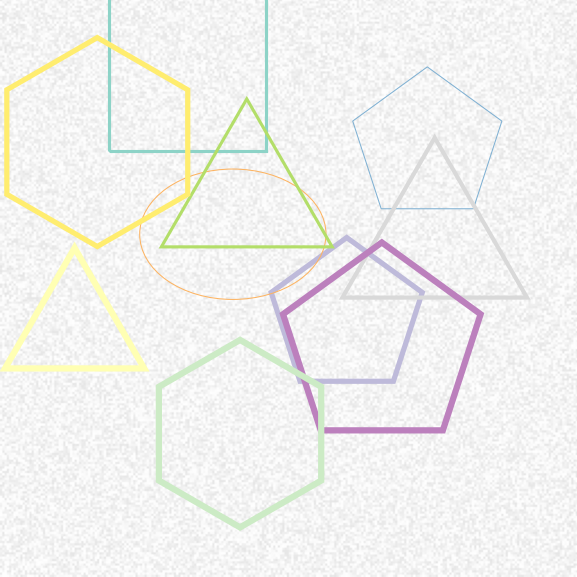[{"shape": "square", "thickness": 1.5, "radius": 0.68, "center": [0.325, 0.874]}, {"shape": "triangle", "thickness": 3, "radius": 0.7, "center": [0.129, 0.431]}, {"shape": "pentagon", "thickness": 2.5, "radius": 0.69, "center": [0.6, 0.45]}, {"shape": "pentagon", "thickness": 0.5, "radius": 0.68, "center": [0.74, 0.748]}, {"shape": "oval", "thickness": 0.5, "radius": 0.81, "center": [0.403, 0.594]}, {"shape": "triangle", "thickness": 1.5, "radius": 0.85, "center": [0.427, 0.657]}, {"shape": "triangle", "thickness": 2, "radius": 0.92, "center": [0.753, 0.576]}, {"shape": "pentagon", "thickness": 3, "radius": 0.9, "center": [0.661, 0.399]}, {"shape": "hexagon", "thickness": 3, "radius": 0.81, "center": [0.416, 0.248]}, {"shape": "hexagon", "thickness": 2.5, "radius": 0.9, "center": [0.168, 0.753]}]